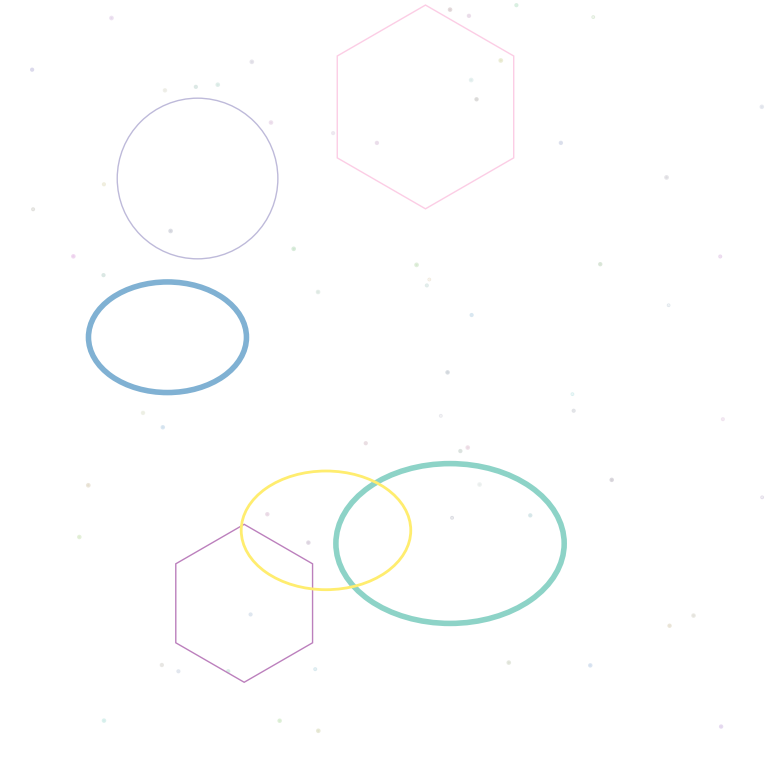[{"shape": "oval", "thickness": 2, "radius": 0.74, "center": [0.584, 0.294]}, {"shape": "circle", "thickness": 0.5, "radius": 0.52, "center": [0.257, 0.768]}, {"shape": "oval", "thickness": 2, "radius": 0.51, "center": [0.217, 0.562]}, {"shape": "hexagon", "thickness": 0.5, "radius": 0.66, "center": [0.553, 0.861]}, {"shape": "hexagon", "thickness": 0.5, "radius": 0.51, "center": [0.317, 0.216]}, {"shape": "oval", "thickness": 1, "radius": 0.55, "center": [0.423, 0.311]}]